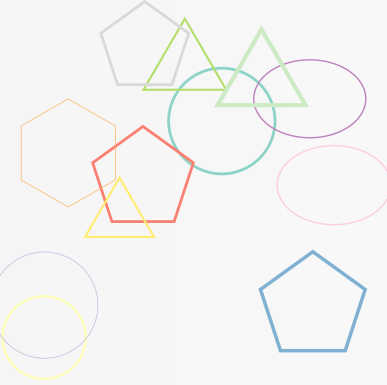[{"shape": "circle", "thickness": 2, "radius": 0.69, "center": [0.572, 0.686]}, {"shape": "circle", "thickness": 1.5, "radius": 0.54, "center": [0.114, 0.123]}, {"shape": "circle", "thickness": 0.5, "radius": 0.69, "center": [0.115, 0.207]}, {"shape": "pentagon", "thickness": 2, "radius": 0.68, "center": [0.369, 0.535]}, {"shape": "pentagon", "thickness": 2.5, "radius": 0.71, "center": [0.807, 0.204]}, {"shape": "hexagon", "thickness": 0.5, "radius": 0.7, "center": [0.176, 0.603]}, {"shape": "triangle", "thickness": 1.5, "radius": 0.62, "center": [0.477, 0.828]}, {"shape": "oval", "thickness": 1, "radius": 0.73, "center": [0.862, 0.519]}, {"shape": "pentagon", "thickness": 2, "radius": 0.6, "center": [0.374, 0.877]}, {"shape": "oval", "thickness": 1, "radius": 0.72, "center": [0.799, 0.743]}, {"shape": "triangle", "thickness": 3, "radius": 0.66, "center": [0.675, 0.792]}, {"shape": "triangle", "thickness": 1.5, "radius": 0.51, "center": [0.308, 0.436]}]